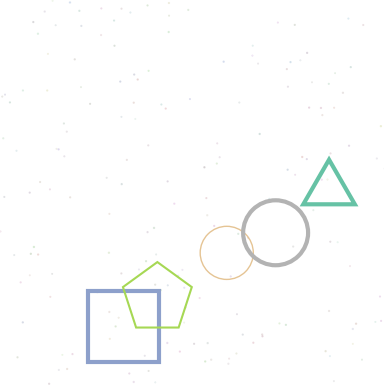[{"shape": "triangle", "thickness": 3, "radius": 0.39, "center": [0.855, 0.508]}, {"shape": "square", "thickness": 3, "radius": 0.46, "center": [0.32, 0.152]}, {"shape": "pentagon", "thickness": 1.5, "radius": 0.47, "center": [0.409, 0.225]}, {"shape": "circle", "thickness": 1, "radius": 0.34, "center": [0.589, 0.343]}, {"shape": "circle", "thickness": 3, "radius": 0.42, "center": [0.716, 0.395]}]